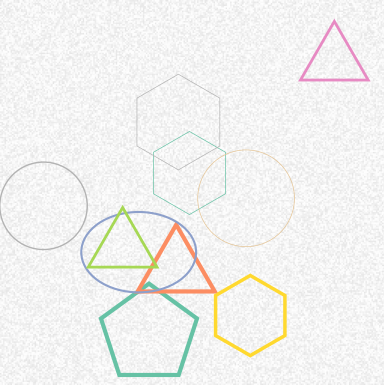[{"shape": "hexagon", "thickness": 0.5, "radius": 0.54, "center": [0.492, 0.551]}, {"shape": "pentagon", "thickness": 3, "radius": 0.66, "center": [0.387, 0.132]}, {"shape": "triangle", "thickness": 3, "radius": 0.58, "center": [0.458, 0.301]}, {"shape": "oval", "thickness": 1.5, "radius": 0.75, "center": [0.36, 0.345]}, {"shape": "triangle", "thickness": 2, "radius": 0.51, "center": [0.868, 0.843]}, {"shape": "triangle", "thickness": 2, "radius": 0.52, "center": [0.319, 0.358]}, {"shape": "hexagon", "thickness": 2.5, "radius": 0.52, "center": [0.65, 0.18]}, {"shape": "circle", "thickness": 0.5, "radius": 0.63, "center": [0.639, 0.485]}, {"shape": "circle", "thickness": 1, "radius": 0.57, "center": [0.113, 0.465]}, {"shape": "hexagon", "thickness": 0.5, "radius": 0.62, "center": [0.463, 0.683]}]